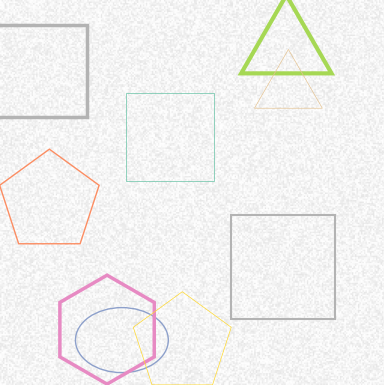[{"shape": "square", "thickness": 0.5, "radius": 0.57, "center": [0.442, 0.645]}, {"shape": "pentagon", "thickness": 1, "radius": 0.68, "center": [0.128, 0.477]}, {"shape": "oval", "thickness": 1, "radius": 0.6, "center": [0.317, 0.117]}, {"shape": "hexagon", "thickness": 2.5, "radius": 0.71, "center": [0.278, 0.144]}, {"shape": "triangle", "thickness": 3, "radius": 0.68, "center": [0.744, 0.877]}, {"shape": "pentagon", "thickness": 0.5, "radius": 0.67, "center": [0.473, 0.109]}, {"shape": "triangle", "thickness": 0.5, "radius": 0.51, "center": [0.749, 0.77]}, {"shape": "square", "thickness": 2.5, "radius": 0.59, "center": [0.107, 0.816]}, {"shape": "square", "thickness": 1.5, "radius": 0.67, "center": [0.734, 0.306]}]